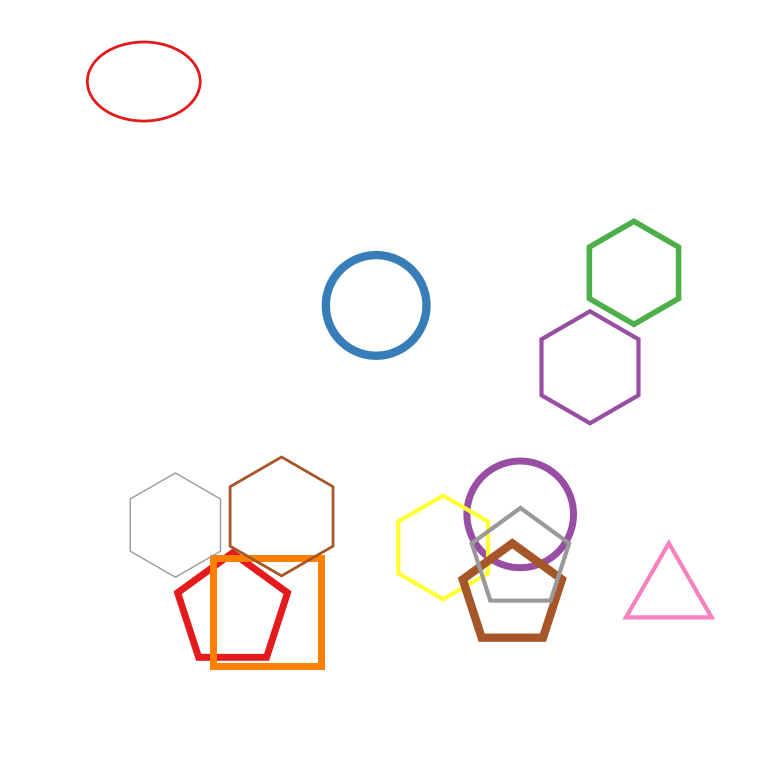[{"shape": "pentagon", "thickness": 2.5, "radius": 0.38, "center": [0.302, 0.207]}, {"shape": "oval", "thickness": 1, "radius": 0.37, "center": [0.187, 0.894]}, {"shape": "circle", "thickness": 3, "radius": 0.33, "center": [0.489, 0.603]}, {"shape": "hexagon", "thickness": 2, "radius": 0.33, "center": [0.823, 0.646]}, {"shape": "hexagon", "thickness": 1.5, "radius": 0.36, "center": [0.766, 0.523]}, {"shape": "circle", "thickness": 2.5, "radius": 0.35, "center": [0.676, 0.332]}, {"shape": "square", "thickness": 2.5, "radius": 0.35, "center": [0.346, 0.205]}, {"shape": "hexagon", "thickness": 1.5, "radius": 0.34, "center": [0.576, 0.289]}, {"shape": "hexagon", "thickness": 1, "radius": 0.39, "center": [0.366, 0.329]}, {"shape": "pentagon", "thickness": 3, "radius": 0.34, "center": [0.665, 0.227]}, {"shape": "triangle", "thickness": 1.5, "radius": 0.32, "center": [0.869, 0.23]}, {"shape": "hexagon", "thickness": 0.5, "radius": 0.34, "center": [0.228, 0.318]}, {"shape": "pentagon", "thickness": 1.5, "radius": 0.33, "center": [0.676, 0.274]}]